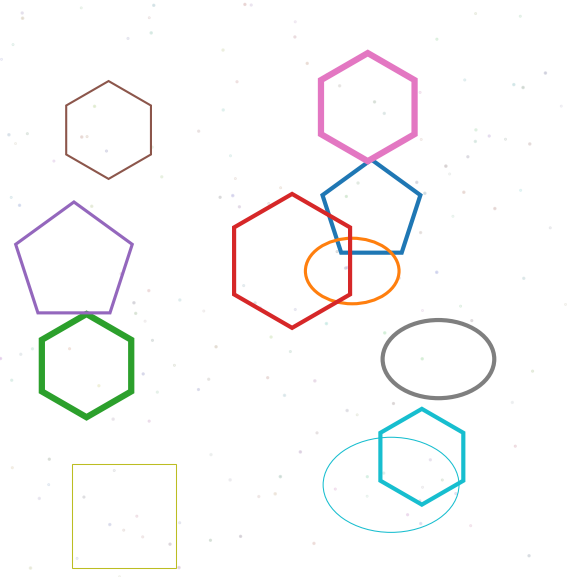[{"shape": "pentagon", "thickness": 2, "radius": 0.45, "center": [0.643, 0.634]}, {"shape": "oval", "thickness": 1.5, "radius": 0.41, "center": [0.61, 0.53]}, {"shape": "hexagon", "thickness": 3, "radius": 0.45, "center": [0.15, 0.366]}, {"shape": "hexagon", "thickness": 2, "radius": 0.58, "center": [0.506, 0.547]}, {"shape": "pentagon", "thickness": 1.5, "radius": 0.53, "center": [0.128, 0.543]}, {"shape": "hexagon", "thickness": 1, "radius": 0.42, "center": [0.188, 0.774]}, {"shape": "hexagon", "thickness": 3, "radius": 0.47, "center": [0.637, 0.814]}, {"shape": "oval", "thickness": 2, "radius": 0.48, "center": [0.759, 0.377]}, {"shape": "square", "thickness": 0.5, "radius": 0.45, "center": [0.214, 0.105]}, {"shape": "oval", "thickness": 0.5, "radius": 0.59, "center": [0.677, 0.16]}, {"shape": "hexagon", "thickness": 2, "radius": 0.41, "center": [0.73, 0.208]}]